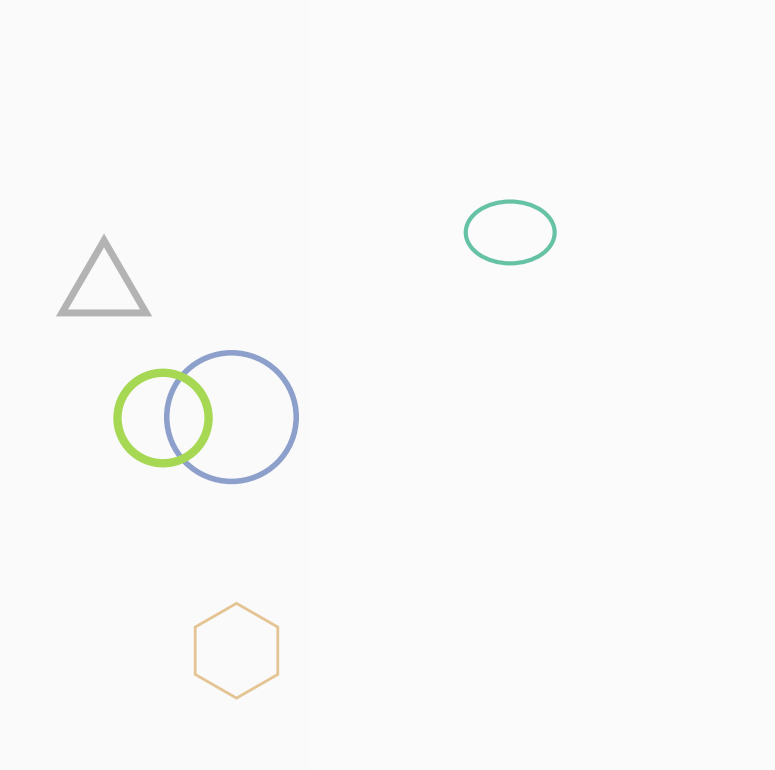[{"shape": "oval", "thickness": 1.5, "radius": 0.29, "center": [0.658, 0.698]}, {"shape": "circle", "thickness": 2, "radius": 0.42, "center": [0.299, 0.458]}, {"shape": "circle", "thickness": 3, "radius": 0.29, "center": [0.21, 0.457]}, {"shape": "hexagon", "thickness": 1, "radius": 0.31, "center": [0.305, 0.155]}, {"shape": "triangle", "thickness": 2.5, "radius": 0.31, "center": [0.134, 0.625]}]